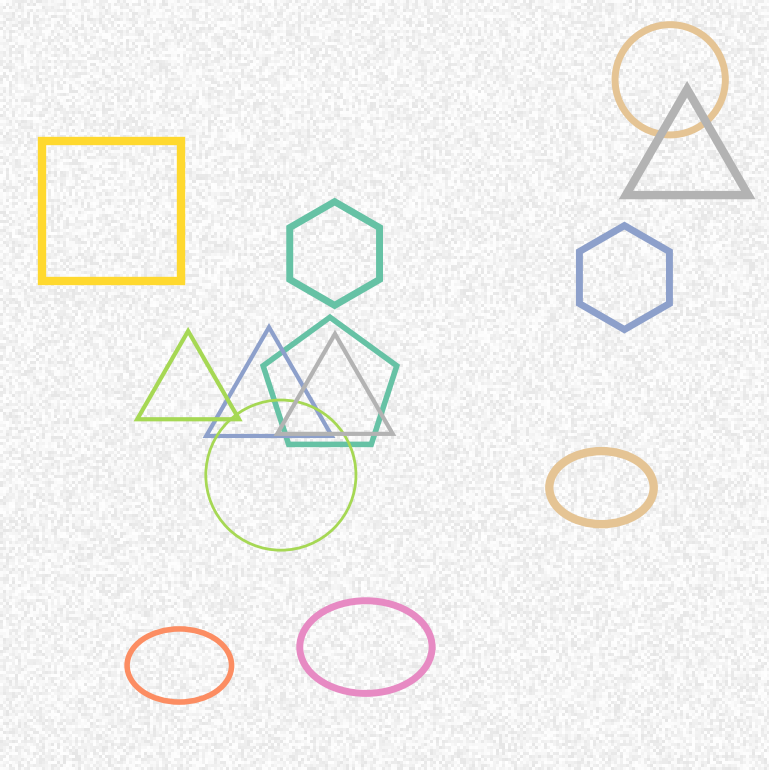[{"shape": "hexagon", "thickness": 2.5, "radius": 0.34, "center": [0.435, 0.671]}, {"shape": "pentagon", "thickness": 2, "radius": 0.46, "center": [0.429, 0.497]}, {"shape": "oval", "thickness": 2, "radius": 0.34, "center": [0.233, 0.136]}, {"shape": "hexagon", "thickness": 2.5, "radius": 0.34, "center": [0.811, 0.64]}, {"shape": "triangle", "thickness": 1.5, "radius": 0.47, "center": [0.349, 0.481]}, {"shape": "oval", "thickness": 2.5, "radius": 0.43, "center": [0.475, 0.16]}, {"shape": "triangle", "thickness": 1.5, "radius": 0.38, "center": [0.244, 0.494]}, {"shape": "circle", "thickness": 1, "radius": 0.49, "center": [0.365, 0.383]}, {"shape": "square", "thickness": 3, "radius": 0.45, "center": [0.145, 0.726]}, {"shape": "circle", "thickness": 2.5, "radius": 0.36, "center": [0.87, 0.896]}, {"shape": "oval", "thickness": 3, "radius": 0.34, "center": [0.781, 0.367]}, {"shape": "triangle", "thickness": 1.5, "radius": 0.43, "center": [0.435, 0.48]}, {"shape": "triangle", "thickness": 3, "radius": 0.46, "center": [0.892, 0.792]}]